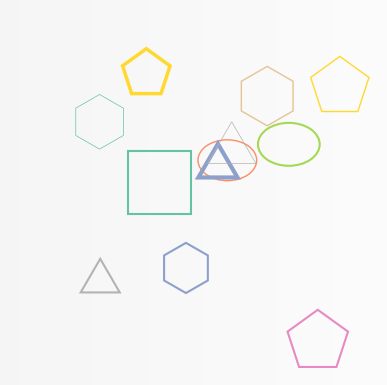[{"shape": "hexagon", "thickness": 0.5, "radius": 0.35, "center": [0.257, 0.684]}, {"shape": "square", "thickness": 1.5, "radius": 0.4, "center": [0.412, 0.526]}, {"shape": "oval", "thickness": 1, "radius": 0.38, "center": [0.587, 0.584]}, {"shape": "triangle", "thickness": 3, "radius": 0.29, "center": [0.562, 0.568]}, {"shape": "hexagon", "thickness": 1.5, "radius": 0.33, "center": [0.48, 0.304]}, {"shape": "pentagon", "thickness": 1.5, "radius": 0.41, "center": [0.82, 0.113]}, {"shape": "oval", "thickness": 1.5, "radius": 0.4, "center": [0.745, 0.625]}, {"shape": "pentagon", "thickness": 1, "radius": 0.4, "center": [0.877, 0.774]}, {"shape": "pentagon", "thickness": 2.5, "radius": 0.32, "center": [0.378, 0.809]}, {"shape": "hexagon", "thickness": 1, "radius": 0.39, "center": [0.69, 0.75]}, {"shape": "triangle", "thickness": 1.5, "radius": 0.29, "center": [0.259, 0.27]}, {"shape": "triangle", "thickness": 0.5, "radius": 0.36, "center": [0.598, 0.611]}]